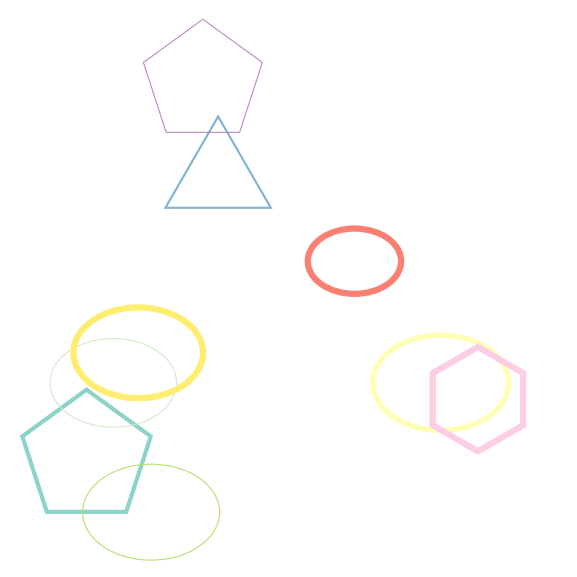[{"shape": "pentagon", "thickness": 2, "radius": 0.58, "center": [0.15, 0.207]}, {"shape": "oval", "thickness": 2.5, "radius": 0.59, "center": [0.763, 0.336]}, {"shape": "oval", "thickness": 3, "radius": 0.4, "center": [0.614, 0.547]}, {"shape": "triangle", "thickness": 1, "radius": 0.53, "center": [0.378, 0.692]}, {"shape": "oval", "thickness": 0.5, "radius": 0.59, "center": [0.262, 0.112]}, {"shape": "hexagon", "thickness": 3, "radius": 0.45, "center": [0.828, 0.308]}, {"shape": "pentagon", "thickness": 0.5, "radius": 0.54, "center": [0.351, 0.858]}, {"shape": "oval", "thickness": 0.5, "radius": 0.55, "center": [0.196, 0.336]}, {"shape": "oval", "thickness": 3, "radius": 0.56, "center": [0.239, 0.388]}]